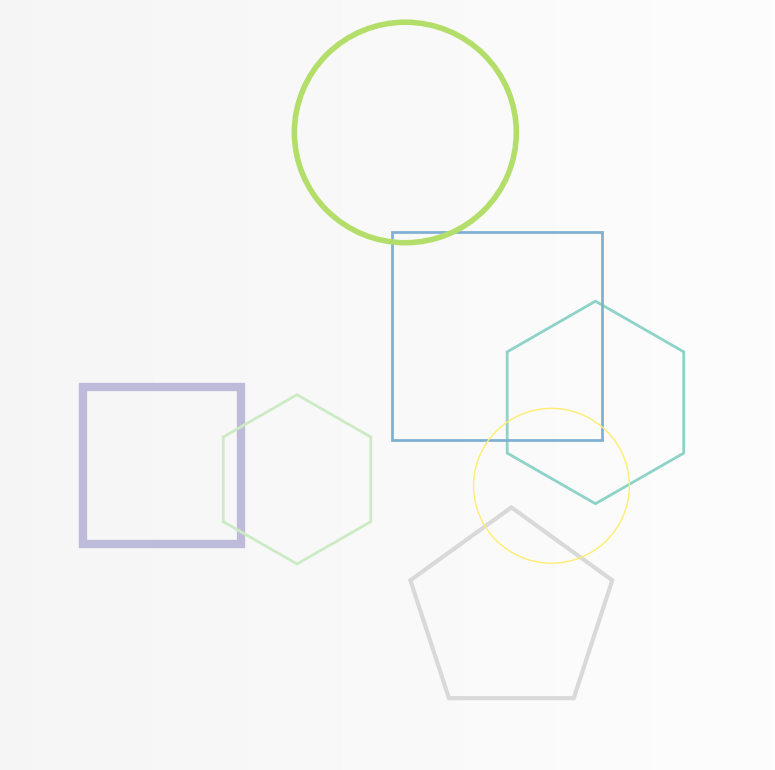[{"shape": "hexagon", "thickness": 1, "radius": 0.66, "center": [0.768, 0.477]}, {"shape": "square", "thickness": 3, "radius": 0.51, "center": [0.209, 0.395]}, {"shape": "square", "thickness": 1, "radius": 0.68, "center": [0.641, 0.564]}, {"shape": "circle", "thickness": 2, "radius": 0.72, "center": [0.523, 0.828]}, {"shape": "pentagon", "thickness": 1.5, "radius": 0.68, "center": [0.66, 0.204]}, {"shape": "hexagon", "thickness": 1, "radius": 0.55, "center": [0.383, 0.377]}, {"shape": "circle", "thickness": 0.5, "radius": 0.5, "center": [0.712, 0.369]}]